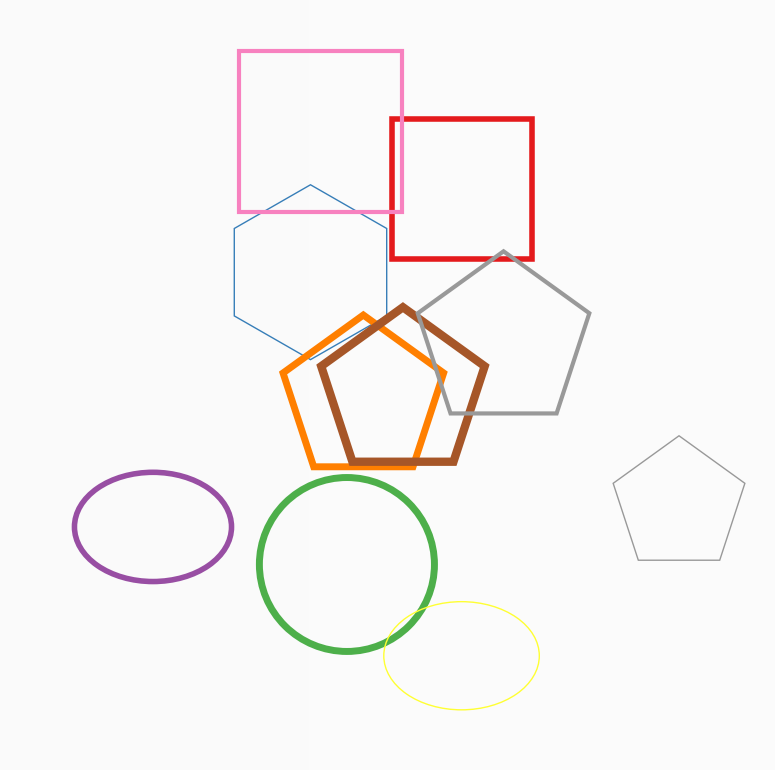[{"shape": "square", "thickness": 2, "radius": 0.45, "center": [0.596, 0.755]}, {"shape": "hexagon", "thickness": 0.5, "radius": 0.57, "center": [0.401, 0.646]}, {"shape": "circle", "thickness": 2.5, "radius": 0.56, "center": [0.448, 0.267]}, {"shape": "oval", "thickness": 2, "radius": 0.51, "center": [0.197, 0.316]}, {"shape": "pentagon", "thickness": 2.5, "radius": 0.54, "center": [0.469, 0.482]}, {"shape": "oval", "thickness": 0.5, "radius": 0.5, "center": [0.596, 0.148]}, {"shape": "pentagon", "thickness": 3, "radius": 0.55, "center": [0.52, 0.49]}, {"shape": "square", "thickness": 1.5, "radius": 0.52, "center": [0.414, 0.829]}, {"shape": "pentagon", "thickness": 0.5, "radius": 0.45, "center": [0.876, 0.345]}, {"shape": "pentagon", "thickness": 1.5, "radius": 0.58, "center": [0.65, 0.557]}]